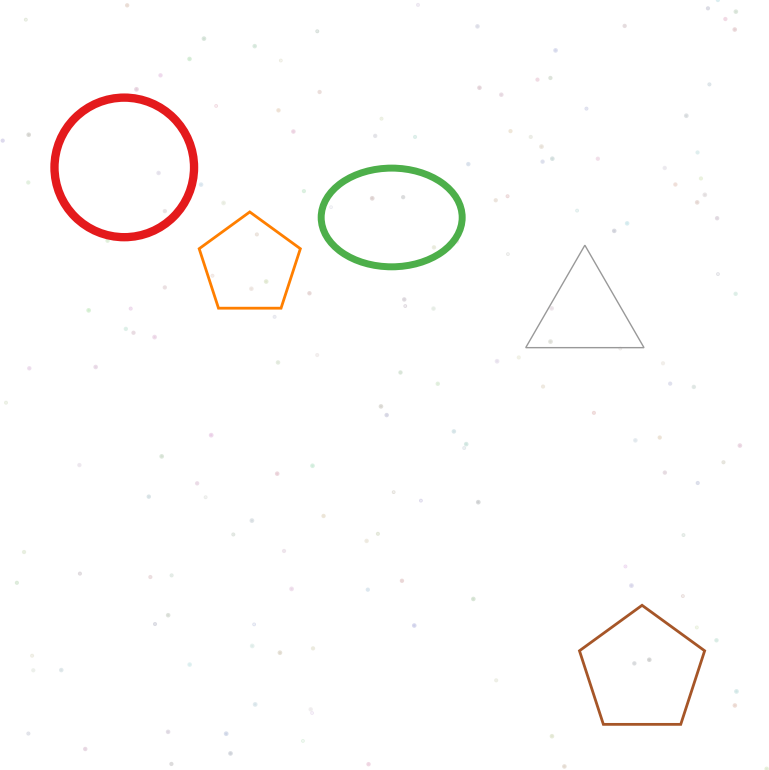[{"shape": "circle", "thickness": 3, "radius": 0.45, "center": [0.161, 0.783]}, {"shape": "oval", "thickness": 2.5, "radius": 0.46, "center": [0.509, 0.718]}, {"shape": "pentagon", "thickness": 1, "radius": 0.35, "center": [0.324, 0.656]}, {"shape": "pentagon", "thickness": 1, "radius": 0.43, "center": [0.834, 0.128]}, {"shape": "triangle", "thickness": 0.5, "radius": 0.44, "center": [0.76, 0.593]}]